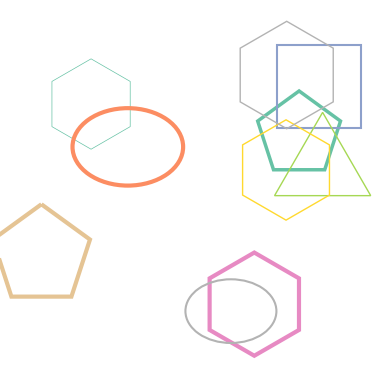[{"shape": "pentagon", "thickness": 2.5, "radius": 0.57, "center": [0.777, 0.651]}, {"shape": "hexagon", "thickness": 0.5, "radius": 0.59, "center": [0.237, 0.73]}, {"shape": "oval", "thickness": 3, "radius": 0.72, "center": [0.332, 0.618]}, {"shape": "square", "thickness": 1.5, "radius": 0.54, "center": [0.829, 0.775]}, {"shape": "hexagon", "thickness": 3, "radius": 0.67, "center": [0.661, 0.21]}, {"shape": "triangle", "thickness": 1, "radius": 0.72, "center": [0.838, 0.564]}, {"shape": "hexagon", "thickness": 1, "radius": 0.65, "center": [0.743, 0.559]}, {"shape": "pentagon", "thickness": 3, "radius": 0.66, "center": [0.108, 0.337]}, {"shape": "hexagon", "thickness": 1, "radius": 0.7, "center": [0.745, 0.805]}, {"shape": "oval", "thickness": 1.5, "radius": 0.59, "center": [0.6, 0.192]}]